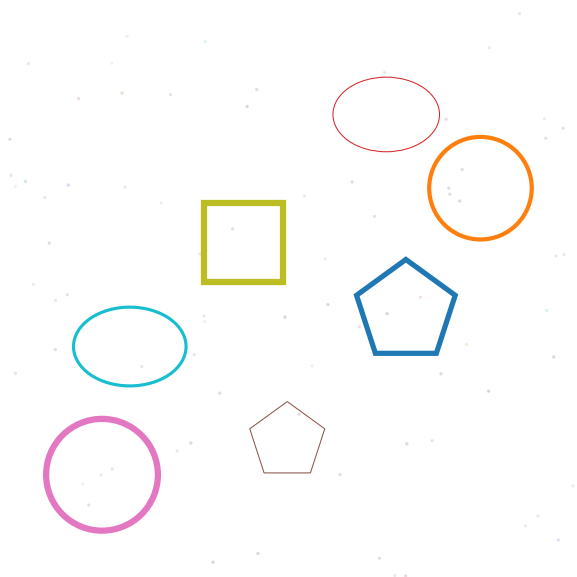[{"shape": "pentagon", "thickness": 2.5, "radius": 0.45, "center": [0.703, 0.46]}, {"shape": "circle", "thickness": 2, "radius": 0.44, "center": [0.832, 0.673]}, {"shape": "oval", "thickness": 0.5, "radius": 0.46, "center": [0.669, 0.801]}, {"shape": "pentagon", "thickness": 0.5, "radius": 0.34, "center": [0.497, 0.235]}, {"shape": "circle", "thickness": 3, "radius": 0.48, "center": [0.177, 0.177]}, {"shape": "square", "thickness": 3, "radius": 0.34, "center": [0.422, 0.58]}, {"shape": "oval", "thickness": 1.5, "radius": 0.49, "center": [0.225, 0.399]}]